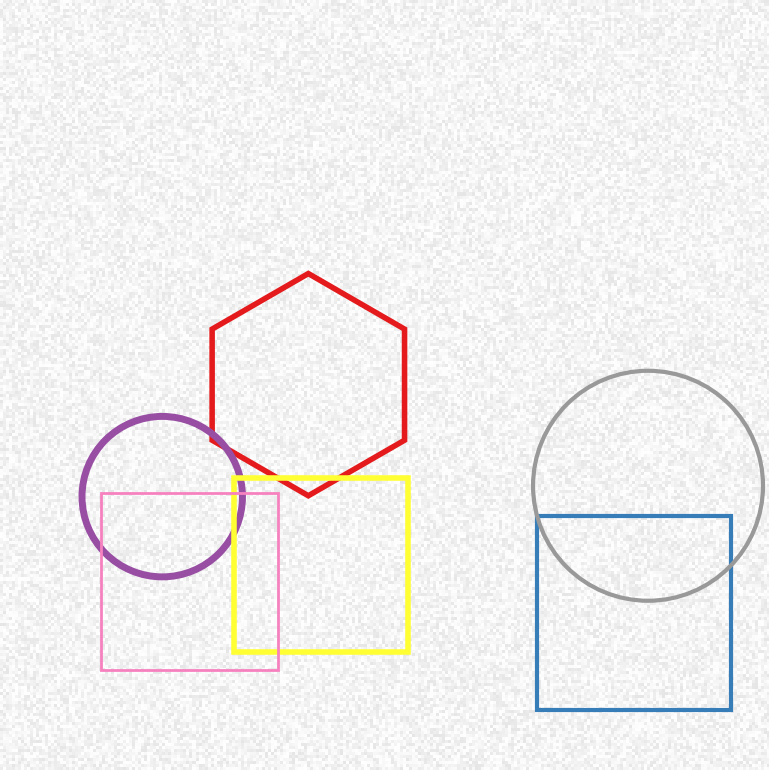[{"shape": "hexagon", "thickness": 2, "radius": 0.72, "center": [0.4, 0.5]}, {"shape": "square", "thickness": 1.5, "radius": 0.63, "center": [0.824, 0.203]}, {"shape": "circle", "thickness": 2.5, "radius": 0.52, "center": [0.211, 0.355]}, {"shape": "square", "thickness": 2, "radius": 0.57, "center": [0.417, 0.266]}, {"shape": "square", "thickness": 1, "radius": 0.57, "center": [0.246, 0.245]}, {"shape": "circle", "thickness": 1.5, "radius": 0.75, "center": [0.842, 0.369]}]